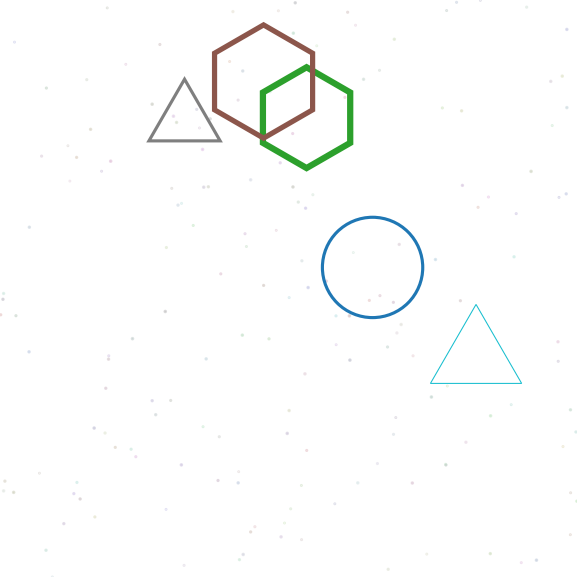[{"shape": "circle", "thickness": 1.5, "radius": 0.43, "center": [0.645, 0.536]}, {"shape": "hexagon", "thickness": 3, "radius": 0.44, "center": [0.531, 0.795]}, {"shape": "hexagon", "thickness": 2.5, "radius": 0.49, "center": [0.456, 0.858]}, {"shape": "triangle", "thickness": 1.5, "radius": 0.36, "center": [0.32, 0.791]}, {"shape": "triangle", "thickness": 0.5, "radius": 0.46, "center": [0.824, 0.381]}]